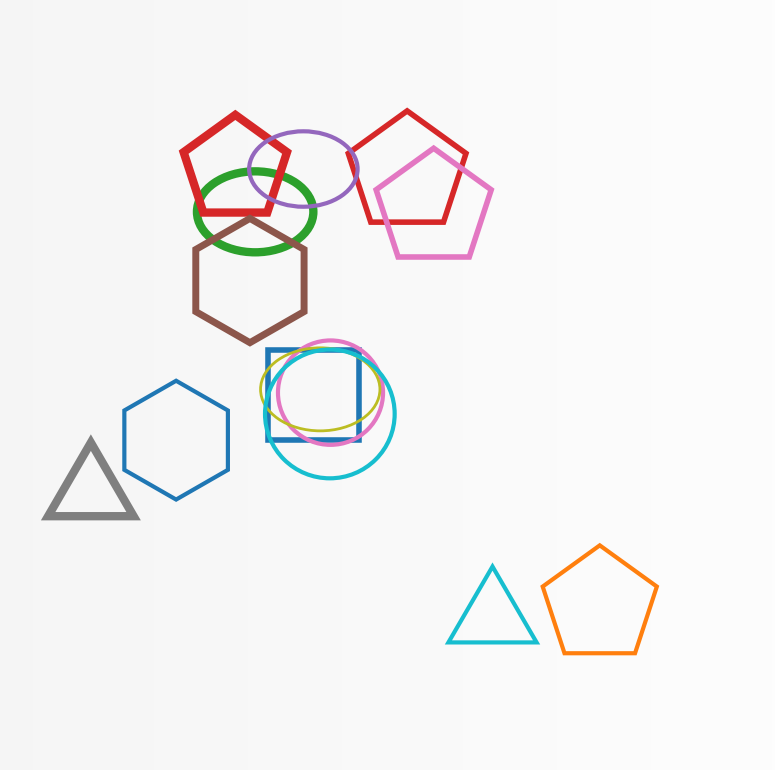[{"shape": "square", "thickness": 2, "radius": 0.29, "center": [0.405, 0.487]}, {"shape": "hexagon", "thickness": 1.5, "radius": 0.39, "center": [0.227, 0.428]}, {"shape": "pentagon", "thickness": 1.5, "radius": 0.39, "center": [0.774, 0.214]}, {"shape": "oval", "thickness": 3, "radius": 0.38, "center": [0.329, 0.725]}, {"shape": "pentagon", "thickness": 2, "radius": 0.4, "center": [0.525, 0.776]}, {"shape": "pentagon", "thickness": 3, "radius": 0.35, "center": [0.304, 0.781]}, {"shape": "oval", "thickness": 1.5, "radius": 0.35, "center": [0.391, 0.781]}, {"shape": "hexagon", "thickness": 2.5, "radius": 0.4, "center": [0.322, 0.636]}, {"shape": "pentagon", "thickness": 2, "radius": 0.39, "center": [0.56, 0.729]}, {"shape": "circle", "thickness": 1.5, "radius": 0.34, "center": [0.426, 0.49]}, {"shape": "triangle", "thickness": 3, "radius": 0.32, "center": [0.117, 0.361]}, {"shape": "oval", "thickness": 1, "radius": 0.39, "center": [0.413, 0.494]}, {"shape": "triangle", "thickness": 1.5, "radius": 0.33, "center": [0.635, 0.199]}, {"shape": "circle", "thickness": 1.5, "radius": 0.42, "center": [0.426, 0.462]}]